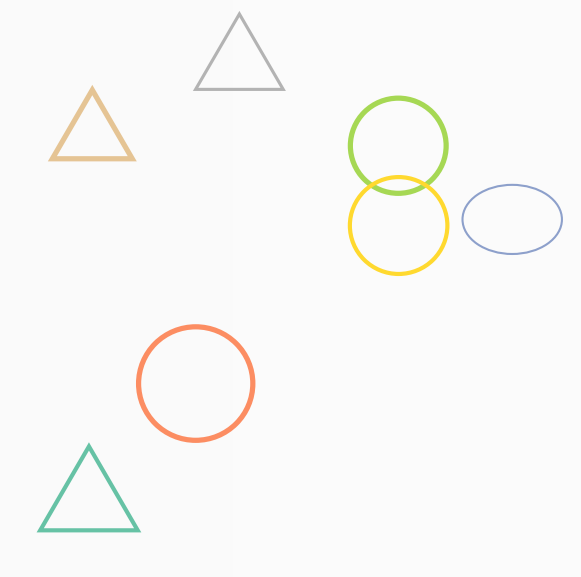[{"shape": "triangle", "thickness": 2, "radius": 0.48, "center": [0.153, 0.129]}, {"shape": "circle", "thickness": 2.5, "radius": 0.49, "center": [0.337, 0.335]}, {"shape": "oval", "thickness": 1, "radius": 0.43, "center": [0.881, 0.619]}, {"shape": "circle", "thickness": 2.5, "radius": 0.41, "center": [0.685, 0.747]}, {"shape": "circle", "thickness": 2, "radius": 0.42, "center": [0.686, 0.609]}, {"shape": "triangle", "thickness": 2.5, "radius": 0.4, "center": [0.159, 0.764]}, {"shape": "triangle", "thickness": 1.5, "radius": 0.44, "center": [0.412, 0.888]}]